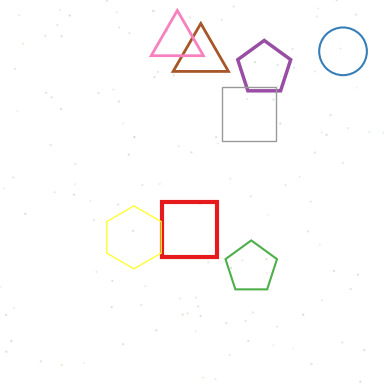[{"shape": "square", "thickness": 3, "radius": 0.36, "center": [0.493, 0.403]}, {"shape": "circle", "thickness": 1.5, "radius": 0.31, "center": [0.891, 0.867]}, {"shape": "pentagon", "thickness": 1.5, "radius": 0.35, "center": [0.653, 0.305]}, {"shape": "pentagon", "thickness": 2.5, "radius": 0.36, "center": [0.686, 0.823]}, {"shape": "hexagon", "thickness": 1, "radius": 0.41, "center": [0.348, 0.383]}, {"shape": "triangle", "thickness": 2, "radius": 0.41, "center": [0.522, 0.856]}, {"shape": "triangle", "thickness": 2, "radius": 0.39, "center": [0.461, 0.894]}, {"shape": "square", "thickness": 1, "radius": 0.35, "center": [0.646, 0.704]}]